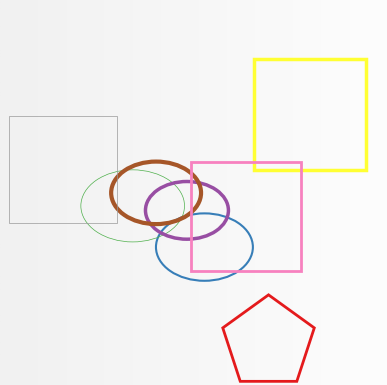[{"shape": "pentagon", "thickness": 2, "radius": 0.62, "center": [0.693, 0.11]}, {"shape": "oval", "thickness": 1.5, "radius": 0.63, "center": [0.528, 0.358]}, {"shape": "oval", "thickness": 0.5, "radius": 0.67, "center": [0.342, 0.465]}, {"shape": "oval", "thickness": 2.5, "radius": 0.54, "center": [0.482, 0.454]}, {"shape": "square", "thickness": 2.5, "radius": 0.72, "center": [0.8, 0.703]}, {"shape": "oval", "thickness": 3, "radius": 0.58, "center": [0.403, 0.499]}, {"shape": "square", "thickness": 2, "radius": 0.71, "center": [0.636, 0.439]}, {"shape": "square", "thickness": 0.5, "radius": 0.69, "center": [0.162, 0.56]}]